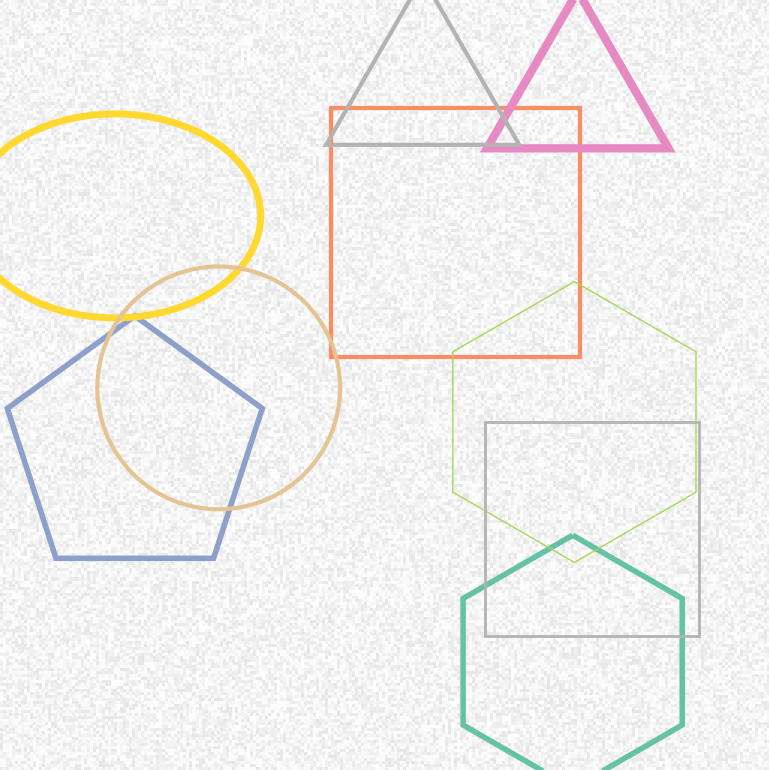[{"shape": "hexagon", "thickness": 2, "radius": 0.82, "center": [0.744, 0.141]}, {"shape": "square", "thickness": 1.5, "radius": 0.81, "center": [0.591, 0.698]}, {"shape": "pentagon", "thickness": 2, "radius": 0.87, "center": [0.175, 0.416]}, {"shape": "triangle", "thickness": 3, "radius": 0.68, "center": [0.75, 0.875]}, {"shape": "hexagon", "thickness": 0.5, "radius": 0.91, "center": [0.746, 0.452]}, {"shape": "oval", "thickness": 2.5, "radius": 0.95, "center": [0.149, 0.72]}, {"shape": "circle", "thickness": 1.5, "radius": 0.79, "center": [0.284, 0.496]}, {"shape": "triangle", "thickness": 1.5, "radius": 0.72, "center": [0.549, 0.884]}, {"shape": "square", "thickness": 1, "radius": 0.7, "center": [0.769, 0.313]}]